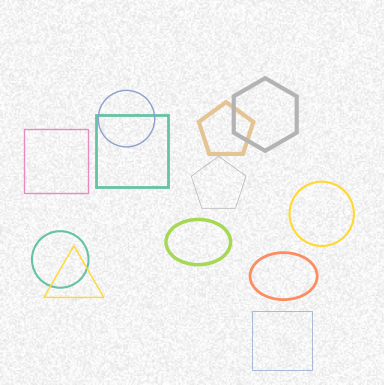[{"shape": "square", "thickness": 2, "radius": 0.47, "center": [0.343, 0.608]}, {"shape": "circle", "thickness": 1.5, "radius": 0.37, "center": [0.156, 0.326]}, {"shape": "oval", "thickness": 2, "radius": 0.44, "center": [0.737, 0.283]}, {"shape": "circle", "thickness": 1, "radius": 0.37, "center": [0.328, 0.692]}, {"shape": "square", "thickness": 0.5, "radius": 0.39, "center": [0.733, 0.115]}, {"shape": "square", "thickness": 1, "radius": 0.41, "center": [0.145, 0.581]}, {"shape": "oval", "thickness": 2.5, "radius": 0.42, "center": [0.515, 0.371]}, {"shape": "triangle", "thickness": 1, "radius": 0.45, "center": [0.192, 0.272]}, {"shape": "circle", "thickness": 1.5, "radius": 0.42, "center": [0.836, 0.445]}, {"shape": "pentagon", "thickness": 3, "radius": 0.37, "center": [0.587, 0.66]}, {"shape": "hexagon", "thickness": 3, "radius": 0.47, "center": [0.689, 0.703]}, {"shape": "pentagon", "thickness": 0.5, "radius": 0.37, "center": [0.568, 0.519]}]